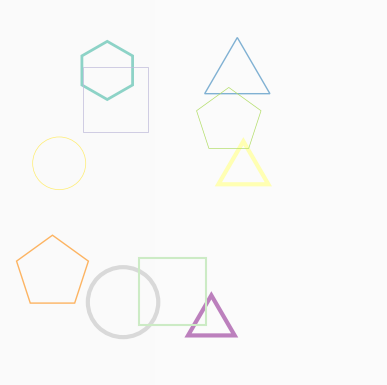[{"shape": "hexagon", "thickness": 2, "radius": 0.38, "center": [0.277, 0.817]}, {"shape": "triangle", "thickness": 3, "radius": 0.37, "center": [0.628, 0.559]}, {"shape": "square", "thickness": 0.5, "radius": 0.42, "center": [0.299, 0.741]}, {"shape": "triangle", "thickness": 1, "radius": 0.49, "center": [0.612, 0.805]}, {"shape": "pentagon", "thickness": 1, "radius": 0.49, "center": [0.135, 0.292]}, {"shape": "pentagon", "thickness": 0.5, "radius": 0.44, "center": [0.59, 0.685]}, {"shape": "circle", "thickness": 3, "radius": 0.45, "center": [0.318, 0.215]}, {"shape": "triangle", "thickness": 3, "radius": 0.35, "center": [0.545, 0.163]}, {"shape": "square", "thickness": 1.5, "radius": 0.44, "center": [0.445, 0.242]}, {"shape": "circle", "thickness": 0.5, "radius": 0.34, "center": [0.153, 0.576]}]